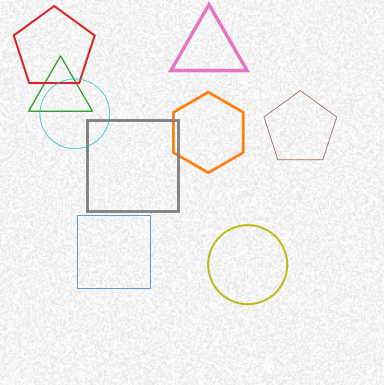[{"shape": "square", "thickness": 0.5, "radius": 0.47, "center": [0.294, 0.346]}, {"shape": "hexagon", "thickness": 2, "radius": 0.52, "center": [0.541, 0.656]}, {"shape": "triangle", "thickness": 1, "radius": 0.48, "center": [0.157, 0.759]}, {"shape": "pentagon", "thickness": 1.5, "radius": 0.55, "center": [0.141, 0.874]}, {"shape": "pentagon", "thickness": 0.5, "radius": 0.5, "center": [0.78, 0.665]}, {"shape": "triangle", "thickness": 2.5, "radius": 0.57, "center": [0.543, 0.874]}, {"shape": "square", "thickness": 2, "radius": 0.59, "center": [0.344, 0.569]}, {"shape": "circle", "thickness": 1.5, "radius": 0.51, "center": [0.643, 0.313]}, {"shape": "circle", "thickness": 0.5, "radius": 0.45, "center": [0.194, 0.704]}]